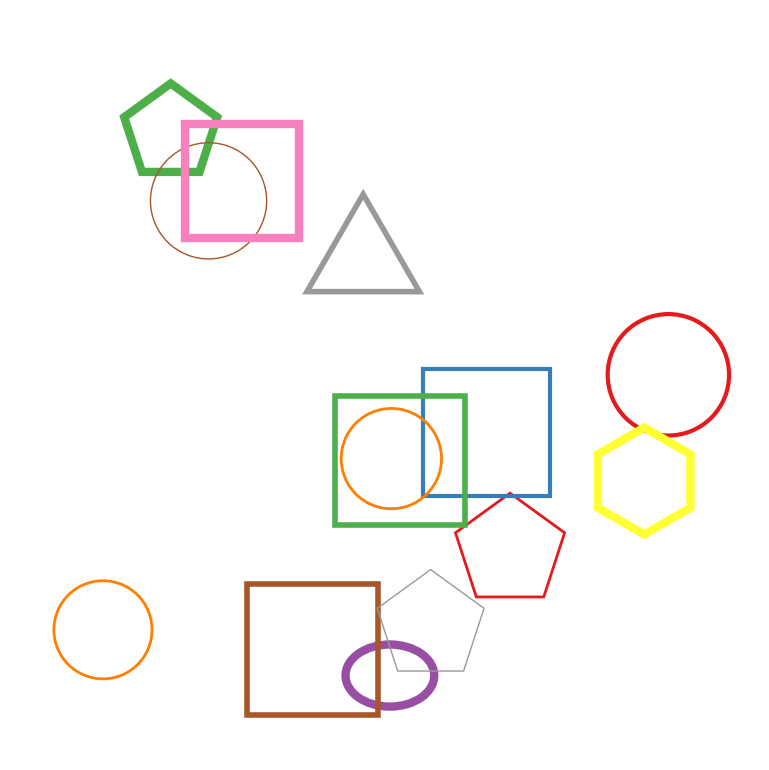[{"shape": "pentagon", "thickness": 1, "radius": 0.37, "center": [0.662, 0.285]}, {"shape": "circle", "thickness": 1.5, "radius": 0.39, "center": [0.868, 0.513]}, {"shape": "square", "thickness": 1.5, "radius": 0.41, "center": [0.632, 0.438]}, {"shape": "pentagon", "thickness": 3, "radius": 0.32, "center": [0.222, 0.828]}, {"shape": "square", "thickness": 2, "radius": 0.42, "center": [0.519, 0.402]}, {"shape": "oval", "thickness": 3, "radius": 0.29, "center": [0.506, 0.123]}, {"shape": "circle", "thickness": 1, "radius": 0.32, "center": [0.134, 0.182]}, {"shape": "circle", "thickness": 1, "radius": 0.33, "center": [0.508, 0.404]}, {"shape": "hexagon", "thickness": 3, "radius": 0.35, "center": [0.837, 0.375]}, {"shape": "circle", "thickness": 0.5, "radius": 0.38, "center": [0.271, 0.739]}, {"shape": "square", "thickness": 2, "radius": 0.42, "center": [0.406, 0.157]}, {"shape": "square", "thickness": 3, "radius": 0.37, "center": [0.314, 0.765]}, {"shape": "pentagon", "thickness": 0.5, "radius": 0.36, "center": [0.559, 0.187]}, {"shape": "triangle", "thickness": 2, "radius": 0.42, "center": [0.472, 0.663]}]